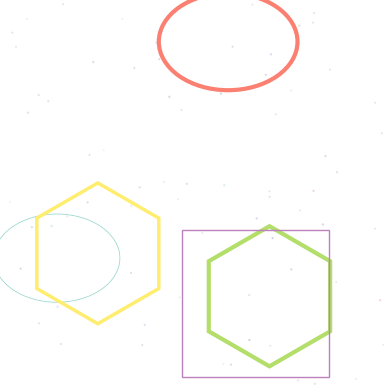[{"shape": "oval", "thickness": 0.5, "radius": 0.82, "center": [0.148, 0.33]}, {"shape": "oval", "thickness": 3, "radius": 0.9, "center": [0.593, 0.892]}, {"shape": "hexagon", "thickness": 3, "radius": 0.91, "center": [0.7, 0.23]}, {"shape": "square", "thickness": 1, "radius": 0.95, "center": [0.664, 0.212]}, {"shape": "hexagon", "thickness": 2.5, "radius": 0.91, "center": [0.254, 0.342]}]